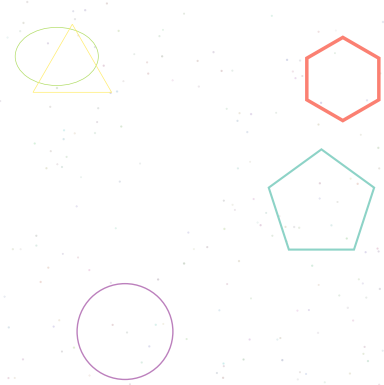[{"shape": "pentagon", "thickness": 1.5, "radius": 0.72, "center": [0.835, 0.468]}, {"shape": "hexagon", "thickness": 2.5, "radius": 0.54, "center": [0.89, 0.795]}, {"shape": "oval", "thickness": 0.5, "radius": 0.54, "center": [0.147, 0.853]}, {"shape": "circle", "thickness": 1, "radius": 0.62, "center": [0.325, 0.139]}, {"shape": "triangle", "thickness": 0.5, "radius": 0.59, "center": [0.188, 0.819]}]